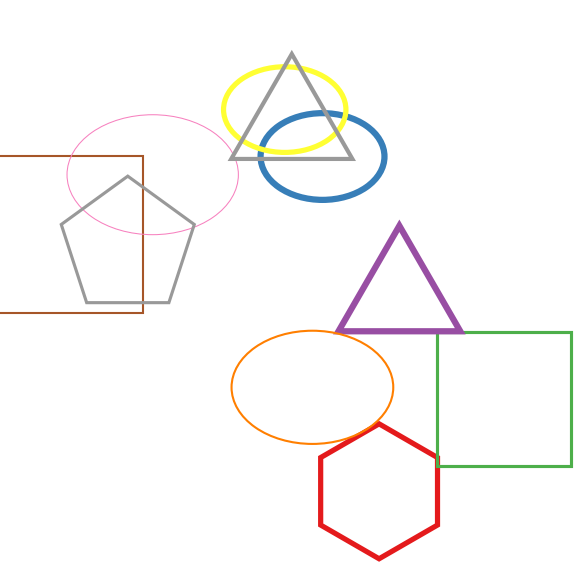[{"shape": "hexagon", "thickness": 2.5, "radius": 0.58, "center": [0.656, 0.148]}, {"shape": "oval", "thickness": 3, "radius": 0.54, "center": [0.558, 0.728]}, {"shape": "square", "thickness": 1.5, "radius": 0.58, "center": [0.873, 0.309]}, {"shape": "triangle", "thickness": 3, "radius": 0.61, "center": [0.692, 0.486]}, {"shape": "oval", "thickness": 1, "radius": 0.7, "center": [0.541, 0.328]}, {"shape": "oval", "thickness": 2.5, "radius": 0.53, "center": [0.493, 0.809]}, {"shape": "square", "thickness": 1, "radius": 0.68, "center": [0.112, 0.593]}, {"shape": "oval", "thickness": 0.5, "radius": 0.74, "center": [0.264, 0.697]}, {"shape": "triangle", "thickness": 2, "radius": 0.61, "center": [0.505, 0.784]}, {"shape": "pentagon", "thickness": 1.5, "radius": 0.61, "center": [0.221, 0.573]}]